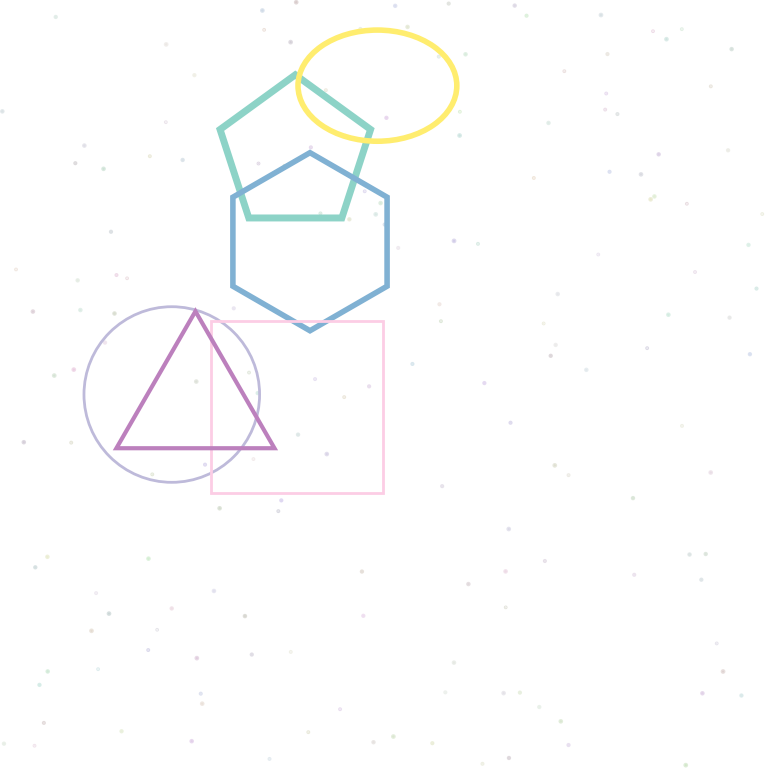[{"shape": "pentagon", "thickness": 2.5, "radius": 0.51, "center": [0.384, 0.8]}, {"shape": "circle", "thickness": 1, "radius": 0.57, "center": [0.223, 0.488]}, {"shape": "hexagon", "thickness": 2, "radius": 0.58, "center": [0.403, 0.686]}, {"shape": "square", "thickness": 1, "radius": 0.56, "center": [0.386, 0.471]}, {"shape": "triangle", "thickness": 1.5, "radius": 0.59, "center": [0.254, 0.477]}, {"shape": "oval", "thickness": 2, "radius": 0.52, "center": [0.49, 0.889]}]